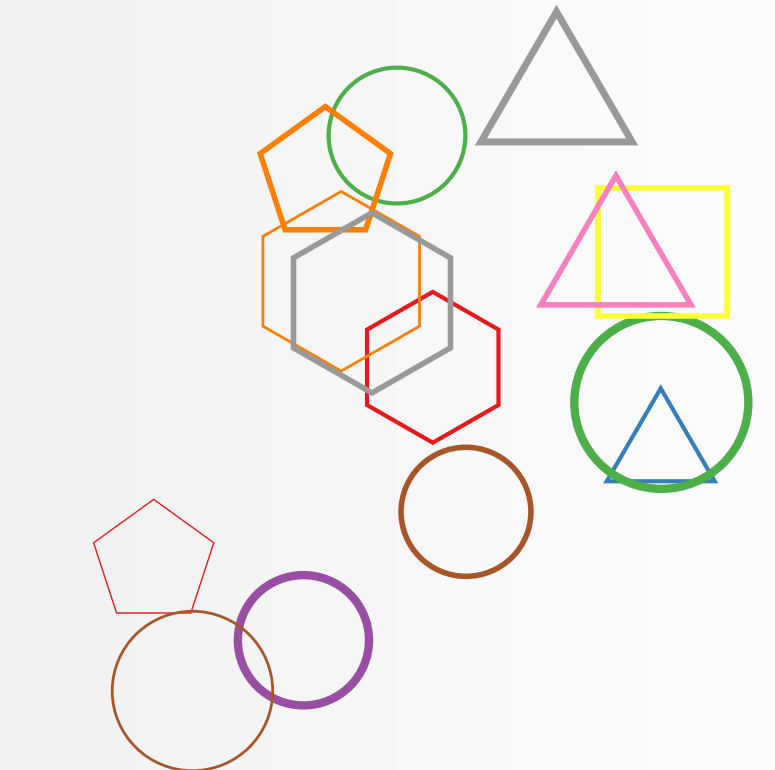[{"shape": "hexagon", "thickness": 1.5, "radius": 0.49, "center": [0.558, 0.523]}, {"shape": "pentagon", "thickness": 0.5, "radius": 0.41, "center": [0.198, 0.27]}, {"shape": "triangle", "thickness": 1.5, "radius": 0.4, "center": [0.853, 0.415]}, {"shape": "circle", "thickness": 3, "radius": 0.56, "center": [0.853, 0.477]}, {"shape": "circle", "thickness": 1.5, "radius": 0.44, "center": [0.512, 0.824]}, {"shape": "circle", "thickness": 3, "radius": 0.42, "center": [0.392, 0.169]}, {"shape": "hexagon", "thickness": 1, "radius": 0.58, "center": [0.44, 0.635]}, {"shape": "pentagon", "thickness": 2, "radius": 0.44, "center": [0.42, 0.773]}, {"shape": "square", "thickness": 2, "radius": 0.42, "center": [0.855, 0.673]}, {"shape": "circle", "thickness": 2, "radius": 0.42, "center": [0.601, 0.335]}, {"shape": "circle", "thickness": 1, "radius": 0.52, "center": [0.248, 0.103]}, {"shape": "triangle", "thickness": 2, "radius": 0.56, "center": [0.795, 0.66]}, {"shape": "hexagon", "thickness": 2, "radius": 0.58, "center": [0.48, 0.607]}, {"shape": "triangle", "thickness": 2.5, "radius": 0.56, "center": [0.718, 0.872]}]